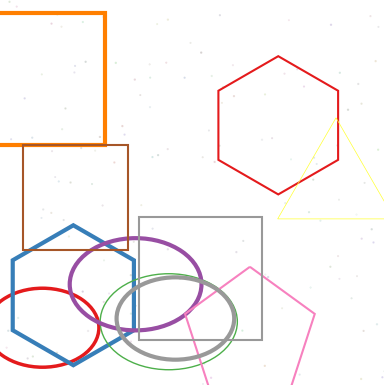[{"shape": "hexagon", "thickness": 1.5, "radius": 0.9, "center": [0.723, 0.675]}, {"shape": "oval", "thickness": 2.5, "radius": 0.73, "center": [0.11, 0.149]}, {"shape": "hexagon", "thickness": 3, "radius": 0.91, "center": [0.19, 0.233]}, {"shape": "oval", "thickness": 1, "radius": 0.89, "center": [0.438, 0.164]}, {"shape": "oval", "thickness": 3, "radius": 0.86, "center": [0.352, 0.262]}, {"shape": "square", "thickness": 3, "radius": 0.86, "center": [0.101, 0.796]}, {"shape": "triangle", "thickness": 0.5, "radius": 0.88, "center": [0.873, 0.519]}, {"shape": "square", "thickness": 1.5, "radius": 0.68, "center": [0.197, 0.487]}, {"shape": "pentagon", "thickness": 1.5, "radius": 0.89, "center": [0.649, 0.13]}, {"shape": "oval", "thickness": 3, "radius": 0.76, "center": [0.456, 0.173]}, {"shape": "square", "thickness": 1.5, "radius": 0.8, "center": [0.52, 0.277]}]